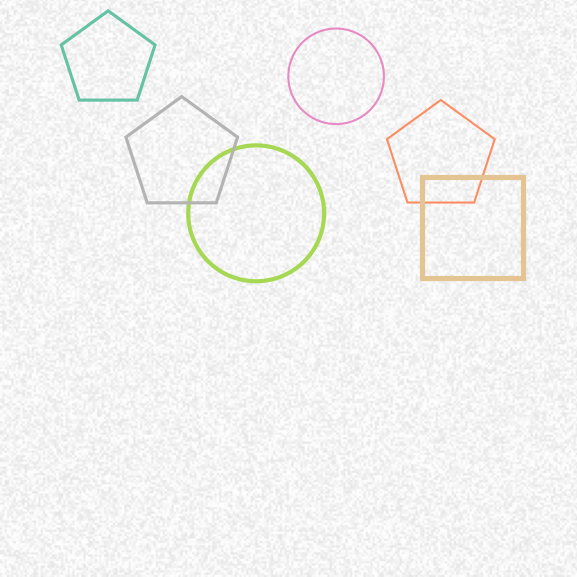[{"shape": "pentagon", "thickness": 1.5, "radius": 0.43, "center": [0.187, 0.895]}, {"shape": "pentagon", "thickness": 1, "radius": 0.49, "center": [0.763, 0.728]}, {"shape": "circle", "thickness": 1, "radius": 0.41, "center": [0.582, 0.867]}, {"shape": "circle", "thickness": 2, "radius": 0.59, "center": [0.444, 0.63]}, {"shape": "square", "thickness": 2.5, "radius": 0.44, "center": [0.819, 0.605]}, {"shape": "pentagon", "thickness": 1.5, "radius": 0.51, "center": [0.315, 0.73]}]